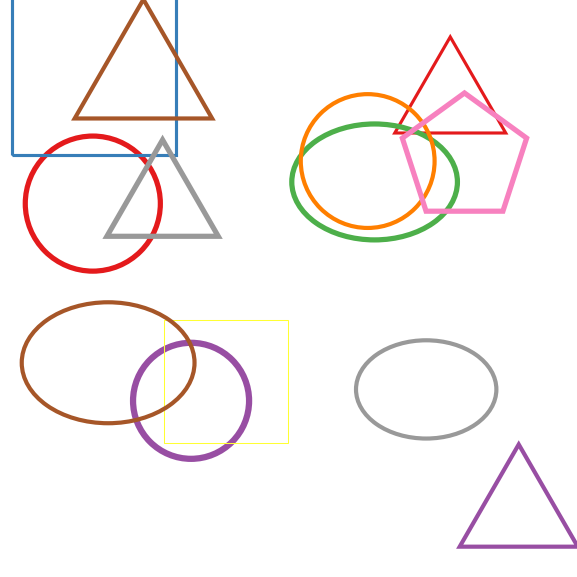[{"shape": "circle", "thickness": 2.5, "radius": 0.58, "center": [0.161, 0.647]}, {"shape": "triangle", "thickness": 1.5, "radius": 0.55, "center": [0.78, 0.824]}, {"shape": "square", "thickness": 1.5, "radius": 0.71, "center": [0.163, 0.872]}, {"shape": "oval", "thickness": 2.5, "radius": 0.72, "center": [0.649, 0.684]}, {"shape": "triangle", "thickness": 2, "radius": 0.59, "center": [0.898, 0.112]}, {"shape": "circle", "thickness": 3, "radius": 0.5, "center": [0.331, 0.305]}, {"shape": "circle", "thickness": 2, "radius": 0.58, "center": [0.637, 0.72]}, {"shape": "square", "thickness": 0.5, "radius": 0.53, "center": [0.392, 0.338]}, {"shape": "triangle", "thickness": 2, "radius": 0.69, "center": [0.248, 0.863]}, {"shape": "oval", "thickness": 2, "radius": 0.75, "center": [0.187, 0.371]}, {"shape": "pentagon", "thickness": 2.5, "radius": 0.57, "center": [0.804, 0.725]}, {"shape": "triangle", "thickness": 2.5, "radius": 0.56, "center": [0.282, 0.646]}, {"shape": "oval", "thickness": 2, "radius": 0.61, "center": [0.738, 0.325]}]